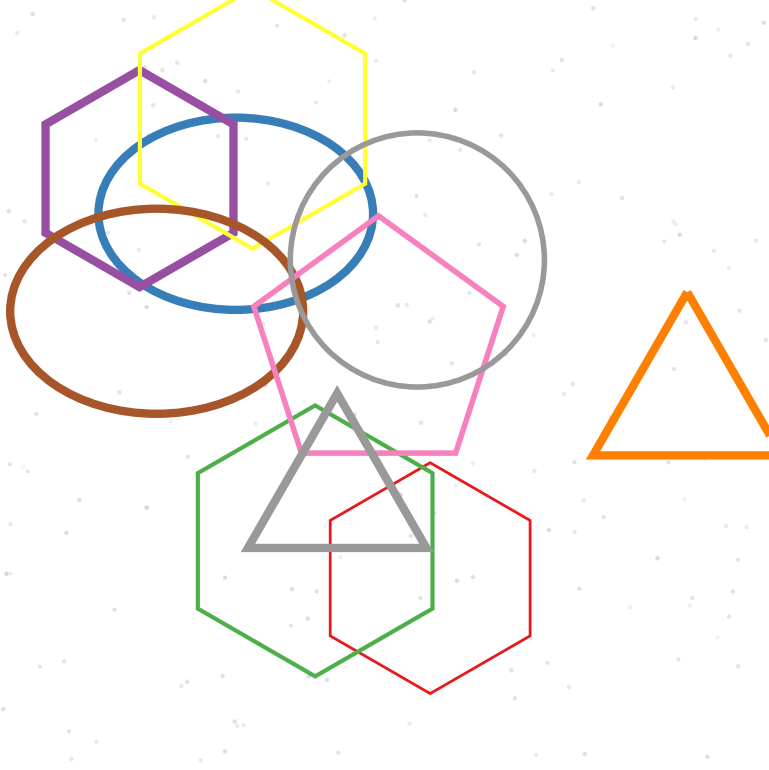[{"shape": "hexagon", "thickness": 1, "radius": 0.75, "center": [0.559, 0.249]}, {"shape": "oval", "thickness": 3, "radius": 0.89, "center": [0.306, 0.722]}, {"shape": "hexagon", "thickness": 1.5, "radius": 0.88, "center": [0.409, 0.298]}, {"shape": "hexagon", "thickness": 3, "radius": 0.7, "center": [0.181, 0.768]}, {"shape": "triangle", "thickness": 3, "radius": 0.71, "center": [0.893, 0.479]}, {"shape": "hexagon", "thickness": 1.5, "radius": 0.84, "center": [0.328, 0.846]}, {"shape": "oval", "thickness": 3, "radius": 0.95, "center": [0.203, 0.596]}, {"shape": "pentagon", "thickness": 2, "radius": 0.85, "center": [0.492, 0.549]}, {"shape": "triangle", "thickness": 3, "radius": 0.67, "center": [0.438, 0.355]}, {"shape": "circle", "thickness": 2, "radius": 0.83, "center": [0.542, 0.662]}]